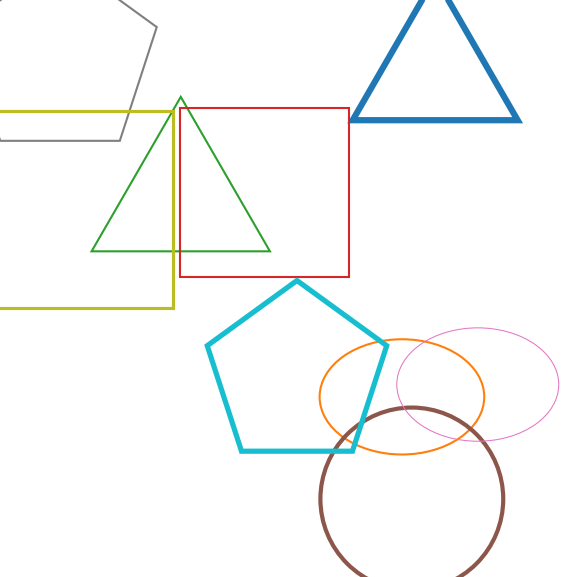[{"shape": "triangle", "thickness": 3, "radius": 0.82, "center": [0.754, 0.873]}, {"shape": "oval", "thickness": 1, "radius": 0.71, "center": [0.696, 0.312]}, {"shape": "triangle", "thickness": 1, "radius": 0.89, "center": [0.313, 0.653]}, {"shape": "square", "thickness": 1, "radius": 0.73, "center": [0.458, 0.666]}, {"shape": "circle", "thickness": 2, "radius": 0.79, "center": [0.713, 0.135]}, {"shape": "oval", "thickness": 0.5, "radius": 0.7, "center": [0.827, 0.333]}, {"shape": "pentagon", "thickness": 1, "radius": 0.88, "center": [0.104, 0.898]}, {"shape": "square", "thickness": 1.5, "radius": 0.86, "center": [0.128, 0.637]}, {"shape": "pentagon", "thickness": 2.5, "radius": 0.82, "center": [0.514, 0.35]}]